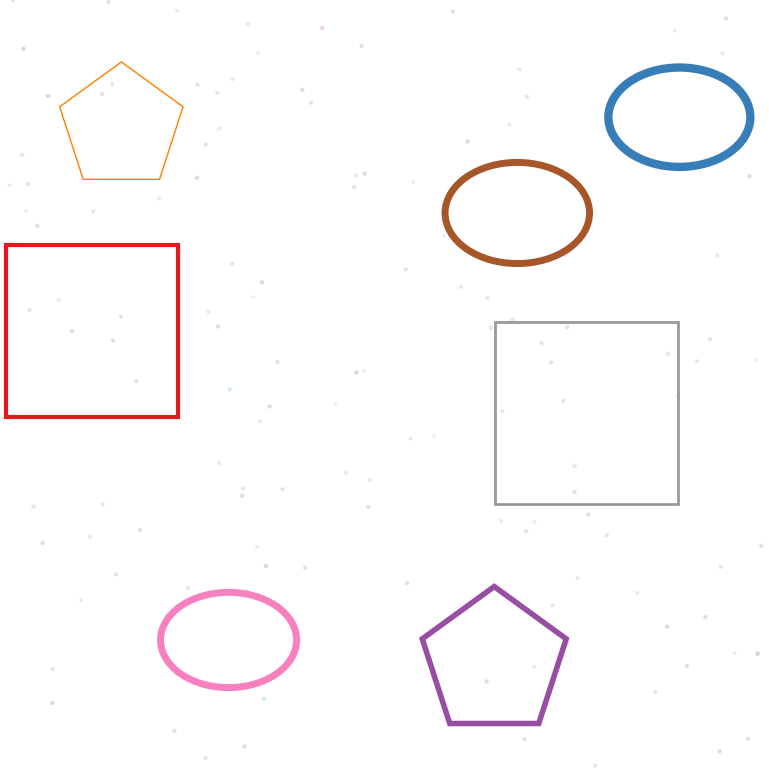[{"shape": "square", "thickness": 1.5, "radius": 0.56, "center": [0.12, 0.57]}, {"shape": "oval", "thickness": 3, "radius": 0.46, "center": [0.882, 0.848]}, {"shape": "pentagon", "thickness": 2, "radius": 0.49, "center": [0.642, 0.14]}, {"shape": "pentagon", "thickness": 0.5, "radius": 0.42, "center": [0.158, 0.835]}, {"shape": "oval", "thickness": 2.5, "radius": 0.47, "center": [0.672, 0.723]}, {"shape": "oval", "thickness": 2.5, "radius": 0.44, "center": [0.297, 0.169]}, {"shape": "square", "thickness": 1, "radius": 0.59, "center": [0.762, 0.463]}]